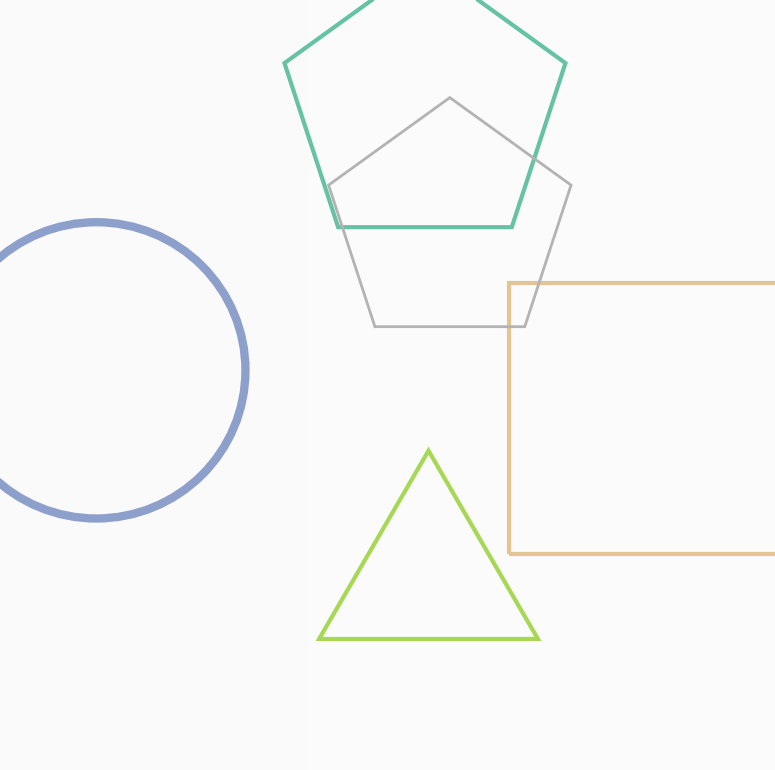[{"shape": "pentagon", "thickness": 1.5, "radius": 0.95, "center": [0.548, 0.859]}, {"shape": "circle", "thickness": 3, "radius": 0.96, "center": [0.124, 0.519]}, {"shape": "triangle", "thickness": 1.5, "radius": 0.81, "center": [0.553, 0.252]}, {"shape": "square", "thickness": 1.5, "radius": 0.88, "center": [0.832, 0.456]}, {"shape": "pentagon", "thickness": 1, "radius": 0.82, "center": [0.58, 0.709]}]